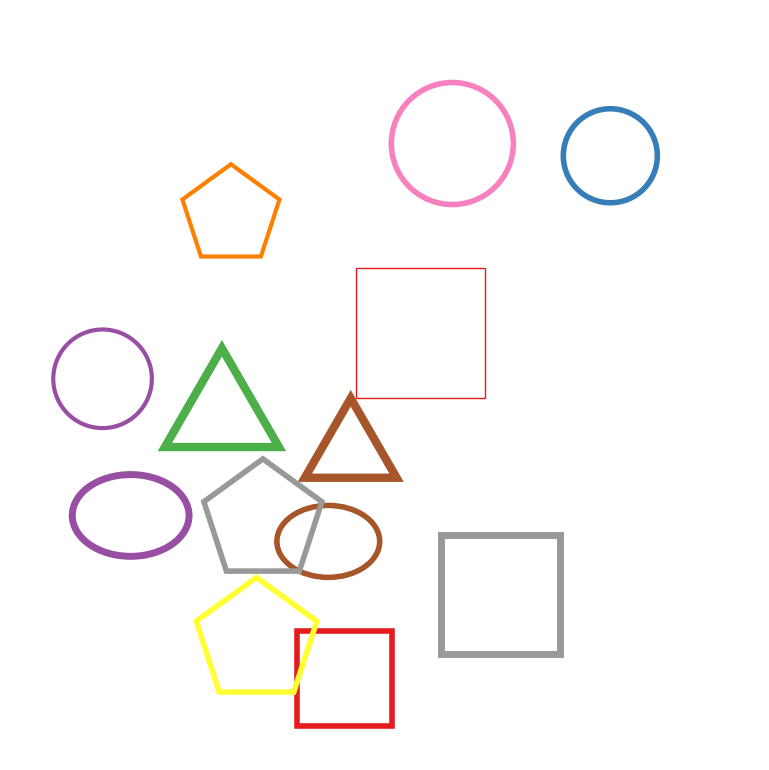[{"shape": "square", "thickness": 2, "radius": 0.31, "center": [0.448, 0.118]}, {"shape": "square", "thickness": 0.5, "radius": 0.42, "center": [0.546, 0.567]}, {"shape": "circle", "thickness": 2, "radius": 0.31, "center": [0.793, 0.798]}, {"shape": "triangle", "thickness": 3, "radius": 0.43, "center": [0.288, 0.462]}, {"shape": "oval", "thickness": 2.5, "radius": 0.38, "center": [0.17, 0.331]}, {"shape": "circle", "thickness": 1.5, "radius": 0.32, "center": [0.133, 0.508]}, {"shape": "pentagon", "thickness": 1.5, "radius": 0.33, "center": [0.3, 0.72]}, {"shape": "pentagon", "thickness": 2, "radius": 0.41, "center": [0.333, 0.168]}, {"shape": "triangle", "thickness": 3, "radius": 0.34, "center": [0.455, 0.414]}, {"shape": "oval", "thickness": 2, "radius": 0.33, "center": [0.426, 0.297]}, {"shape": "circle", "thickness": 2, "radius": 0.4, "center": [0.587, 0.814]}, {"shape": "pentagon", "thickness": 2, "radius": 0.4, "center": [0.341, 0.323]}, {"shape": "square", "thickness": 2.5, "radius": 0.39, "center": [0.65, 0.228]}]